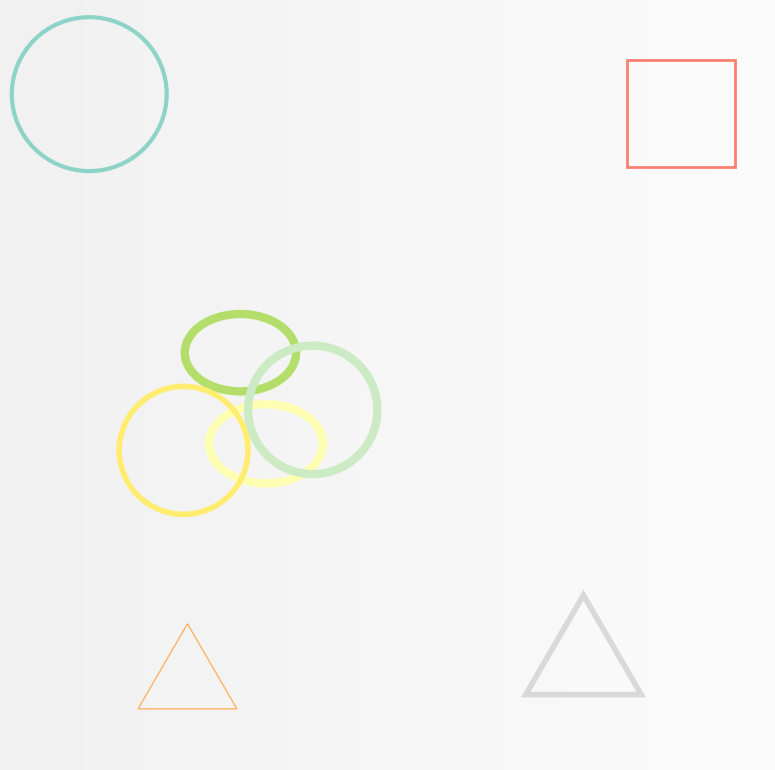[{"shape": "circle", "thickness": 1.5, "radius": 0.5, "center": [0.115, 0.878]}, {"shape": "oval", "thickness": 3, "radius": 0.37, "center": [0.343, 0.424]}, {"shape": "square", "thickness": 1, "radius": 0.35, "center": [0.879, 0.853]}, {"shape": "triangle", "thickness": 0.5, "radius": 0.37, "center": [0.242, 0.116]}, {"shape": "oval", "thickness": 3, "radius": 0.36, "center": [0.31, 0.542]}, {"shape": "triangle", "thickness": 2, "radius": 0.43, "center": [0.753, 0.141]}, {"shape": "circle", "thickness": 3, "radius": 0.42, "center": [0.404, 0.468]}, {"shape": "circle", "thickness": 2, "radius": 0.42, "center": [0.237, 0.415]}]